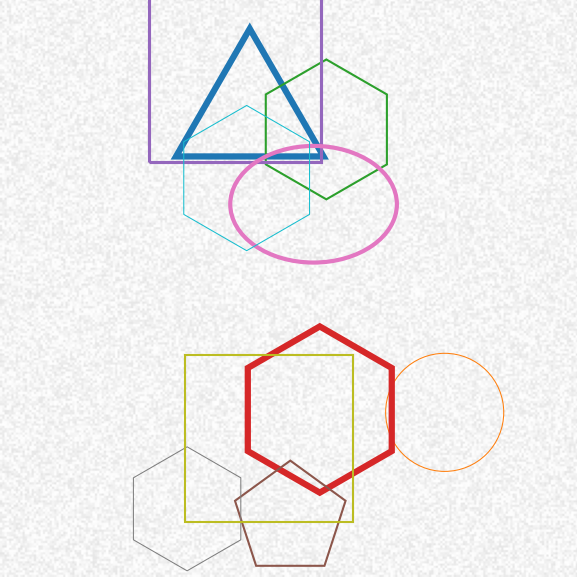[{"shape": "triangle", "thickness": 3, "radius": 0.74, "center": [0.432, 0.802]}, {"shape": "circle", "thickness": 0.5, "radius": 0.51, "center": [0.77, 0.285]}, {"shape": "hexagon", "thickness": 1, "radius": 0.61, "center": [0.565, 0.775]}, {"shape": "hexagon", "thickness": 3, "radius": 0.72, "center": [0.554, 0.29]}, {"shape": "square", "thickness": 1.5, "radius": 0.74, "center": [0.407, 0.867]}, {"shape": "pentagon", "thickness": 1, "radius": 0.5, "center": [0.503, 0.101]}, {"shape": "oval", "thickness": 2, "radius": 0.72, "center": [0.543, 0.645]}, {"shape": "hexagon", "thickness": 0.5, "radius": 0.54, "center": [0.324, 0.118]}, {"shape": "square", "thickness": 1, "radius": 0.73, "center": [0.466, 0.24]}, {"shape": "hexagon", "thickness": 0.5, "radius": 0.63, "center": [0.427, 0.691]}]